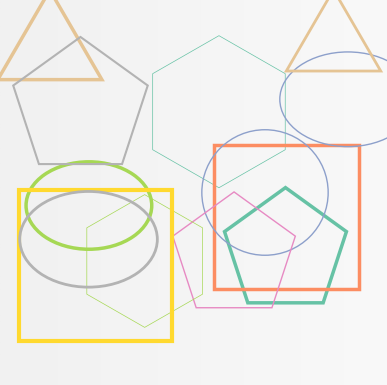[{"shape": "hexagon", "thickness": 0.5, "radius": 0.99, "center": [0.565, 0.71]}, {"shape": "pentagon", "thickness": 2.5, "radius": 0.83, "center": [0.737, 0.347]}, {"shape": "square", "thickness": 2.5, "radius": 0.94, "center": [0.739, 0.436]}, {"shape": "circle", "thickness": 1, "radius": 0.82, "center": [0.684, 0.5]}, {"shape": "oval", "thickness": 1, "radius": 0.88, "center": [0.898, 0.742]}, {"shape": "pentagon", "thickness": 1, "radius": 0.83, "center": [0.604, 0.335]}, {"shape": "hexagon", "thickness": 0.5, "radius": 0.86, "center": [0.373, 0.322]}, {"shape": "oval", "thickness": 2.5, "radius": 0.81, "center": [0.229, 0.466]}, {"shape": "square", "thickness": 3, "radius": 0.99, "center": [0.247, 0.31]}, {"shape": "triangle", "thickness": 2.5, "radius": 0.78, "center": [0.129, 0.871]}, {"shape": "triangle", "thickness": 2, "radius": 0.7, "center": [0.861, 0.886]}, {"shape": "oval", "thickness": 2, "radius": 0.89, "center": [0.228, 0.378]}, {"shape": "pentagon", "thickness": 1.5, "radius": 0.91, "center": [0.208, 0.721]}]